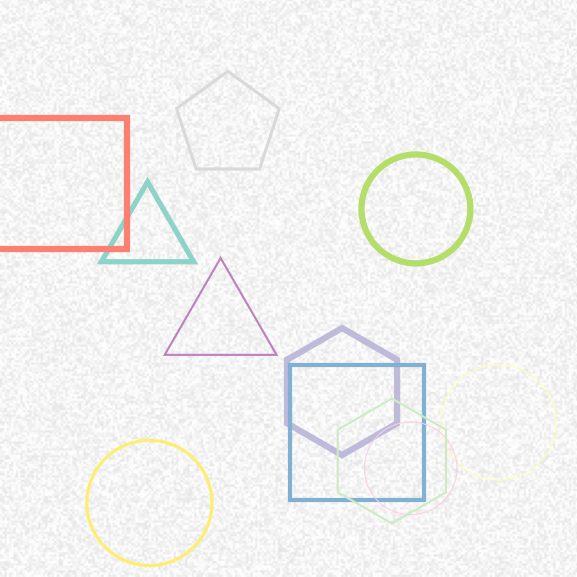[{"shape": "triangle", "thickness": 2.5, "radius": 0.46, "center": [0.255, 0.592]}, {"shape": "circle", "thickness": 0.5, "radius": 0.5, "center": [0.863, 0.268]}, {"shape": "hexagon", "thickness": 3, "radius": 0.55, "center": [0.592, 0.321]}, {"shape": "square", "thickness": 3, "radius": 0.57, "center": [0.106, 0.682]}, {"shape": "square", "thickness": 2, "radius": 0.58, "center": [0.618, 0.25]}, {"shape": "circle", "thickness": 3, "radius": 0.47, "center": [0.72, 0.637]}, {"shape": "circle", "thickness": 0.5, "radius": 0.4, "center": [0.711, 0.188]}, {"shape": "pentagon", "thickness": 1.5, "radius": 0.47, "center": [0.395, 0.782]}, {"shape": "triangle", "thickness": 1, "radius": 0.56, "center": [0.382, 0.441]}, {"shape": "hexagon", "thickness": 1, "radius": 0.54, "center": [0.679, 0.201]}, {"shape": "circle", "thickness": 1.5, "radius": 0.54, "center": [0.259, 0.128]}]